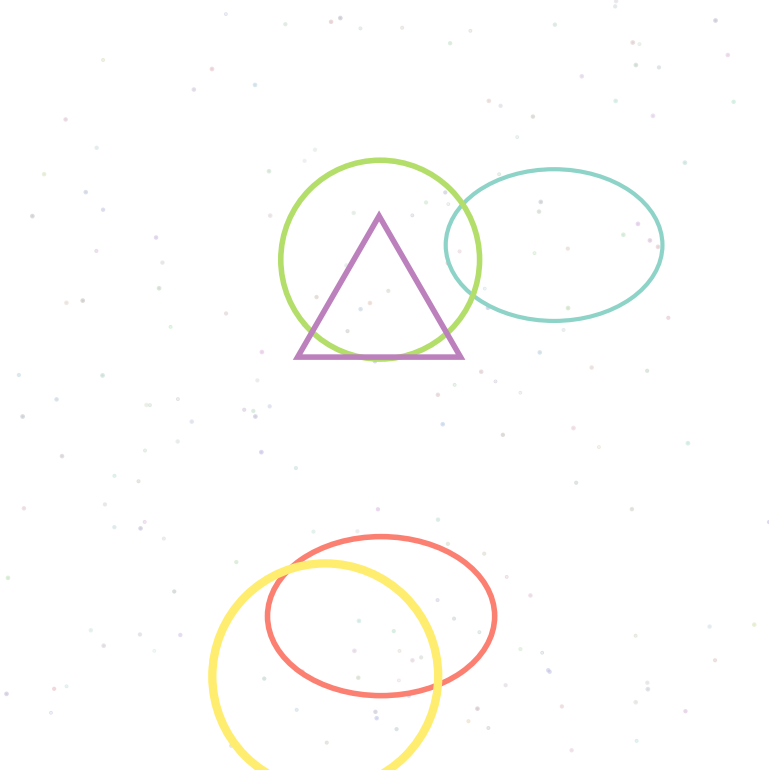[{"shape": "oval", "thickness": 1.5, "radius": 0.7, "center": [0.72, 0.682]}, {"shape": "oval", "thickness": 2, "radius": 0.74, "center": [0.495, 0.2]}, {"shape": "circle", "thickness": 2, "radius": 0.65, "center": [0.494, 0.663]}, {"shape": "triangle", "thickness": 2, "radius": 0.61, "center": [0.492, 0.597]}, {"shape": "circle", "thickness": 3, "radius": 0.73, "center": [0.422, 0.122]}]